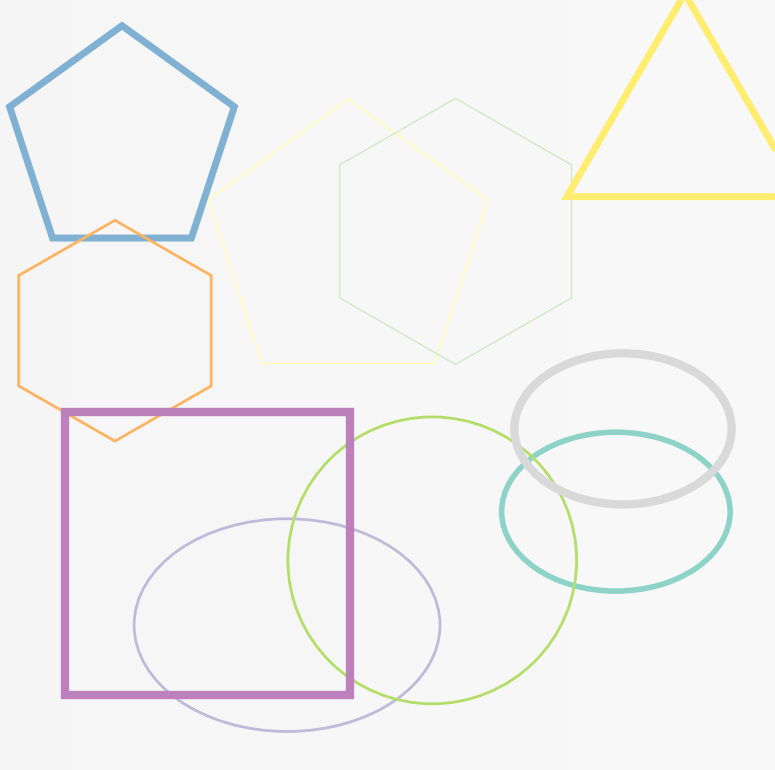[{"shape": "oval", "thickness": 2, "radius": 0.74, "center": [0.795, 0.336]}, {"shape": "pentagon", "thickness": 0.5, "radius": 0.95, "center": [0.449, 0.682]}, {"shape": "oval", "thickness": 1, "radius": 0.99, "center": [0.37, 0.188]}, {"shape": "pentagon", "thickness": 2.5, "radius": 0.76, "center": [0.157, 0.814]}, {"shape": "hexagon", "thickness": 1, "radius": 0.72, "center": [0.148, 0.57]}, {"shape": "circle", "thickness": 1, "radius": 0.93, "center": [0.558, 0.272]}, {"shape": "oval", "thickness": 3, "radius": 0.7, "center": [0.804, 0.443]}, {"shape": "square", "thickness": 3, "radius": 0.92, "center": [0.268, 0.281]}, {"shape": "hexagon", "thickness": 0.5, "radius": 0.86, "center": [0.588, 0.699]}, {"shape": "triangle", "thickness": 2.5, "radius": 0.88, "center": [0.884, 0.833]}]